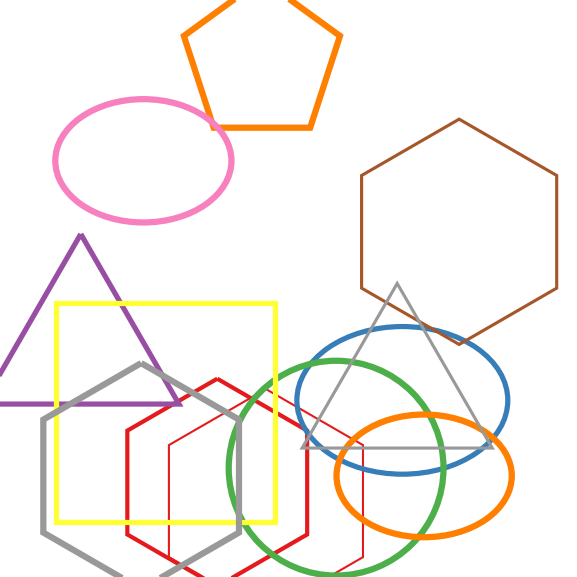[{"shape": "hexagon", "thickness": 1, "radius": 0.97, "center": [0.46, 0.131]}, {"shape": "hexagon", "thickness": 2, "radius": 0.9, "center": [0.376, 0.164]}, {"shape": "oval", "thickness": 2.5, "radius": 0.91, "center": [0.697, 0.306]}, {"shape": "circle", "thickness": 3, "radius": 0.93, "center": [0.582, 0.188]}, {"shape": "triangle", "thickness": 2.5, "radius": 0.98, "center": [0.14, 0.398]}, {"shape": "oval", "thickness": 3, "radius": 0.76, "center": [0.734, 0.175]}, {"shape": "pentagon", "thickness": 3, "radius": 0.71, "center": [0.454, 0.893]}, {"shape": "square", "thickness": 2.5, "radius": 0.95, "center": [0.287, 0.285]}, {"shape": "hexagon", "thickness": 1.5, "radius": 0.98, "center": [0.795, 0.598]}, {"shape": "oval", "thickness": 3, "radius": 0.76, "center": [0.248, 0.721]}, {"shape": "triangle", "thickness": 1.5, "radius": 0.95, "center": [0.688, 0.318]}, {"shape": "hexagon", "thickness": 3, "radius": 0.98, "center": [0.244, 0.175]}]